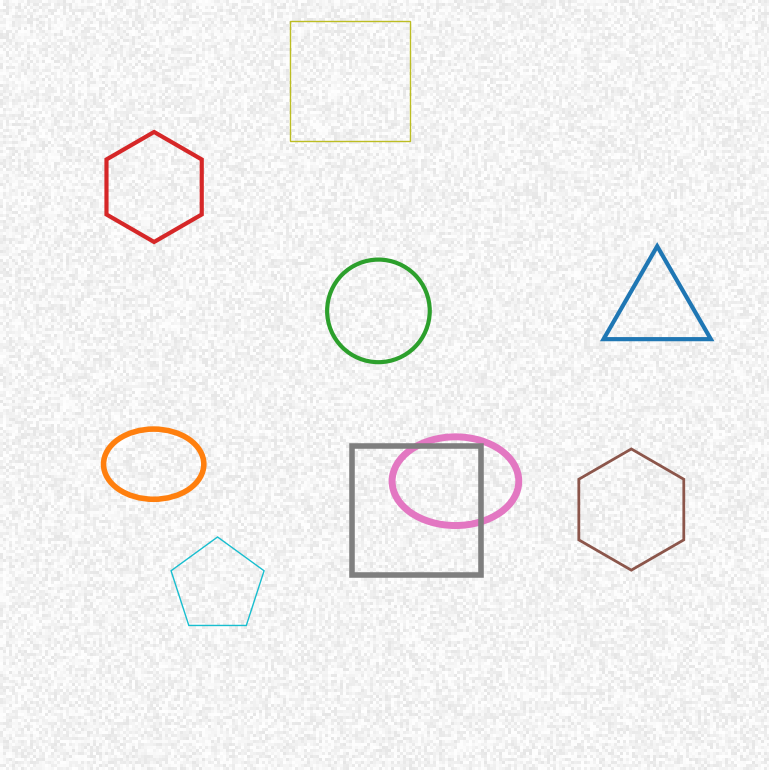[{"shape": "triangle", "thickness": 1.5, "radius": 0.4, "center": [0.853, 0.6]}, {"shape": "oval", "thickness": 2, "radius": 0.33, "center": [0.2, 0.397]}, {"shape": "circle", "thickness": 1.5, "radius": 0.33, "center": [0.491, 0.596]}, {"shape": "hexagon", "thickness": 1.5, "radius": 0.36, "center": [0.2, 0.757]}, {"shape": "hexagon", "thickness": 1, "radius": 0.39, "center": [0.82, 0.338]}, {"shape": "oval", "thickness": 2.5, "radius": 0.41, "center": [0.591, 0.375]}, {"shape": "square", "thickness": 2, "radius": 0.42, "center": [0.541, 0.337]}, {"shape": "square", "thickness": 0.5, "radius": 0.39, "center": [0.454, 0.894]}, {"shape": "pentagon", "thickness": 0.5, "radius": 0.32, "center": [0.283, 0.239]}]